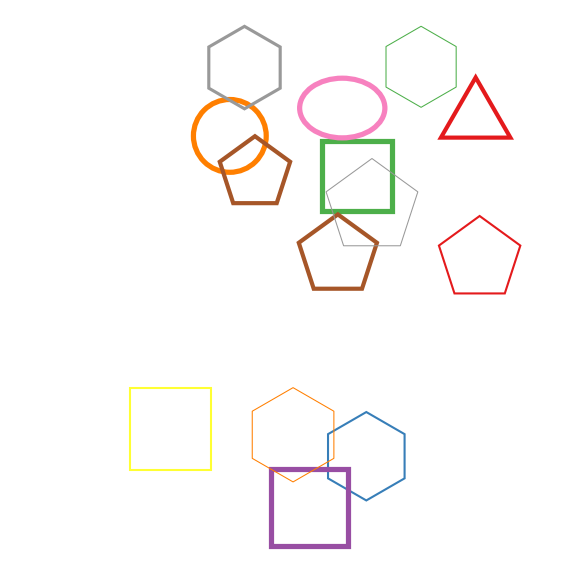[{"shape": "pentagon", "thickness": 1, "radius": 0.37, "center": [0.831, 0.551]}, {"shape": "triangle", "thickness": 2, "radius": 0.35, "center": [0.824, 0.796]}, {"shape": "hexagon", "thickness": 1, "radius": 0.38, "center": [0.634, 0.209]}, {"shape": "hexagon", "thickness": 0.5, "radius": 0.35, "center": [0.729, 0.883]}, {"shape": "square", "thickness": 2.5, "radius": 0.3, "center": [0.618, 0.694]}, {"shape": "square", "thickness": 2.5, "radius": 0.33, "center": [0.536, 0.121]}, {"shape": "circle", "thickness": 2.5, "radius": 0.32, "center": [0.398, 0.764]}, {"shape": "hexagon", "thickness": 0.5, "radius": 0.41, "center": [0.507, 0.246]}, {"shape": "square", "thickness": 1, "radius": 0.35, "center": [0.295, 0.256]}, {"shape": "pentagon", "thickness": 2, "radius": 0.32, "center": [0.441, 0.699]}, {"shape": "pentagon", "thickness": 2, "radius": 0.36, "center": [0.585, 0.557]}, {"shape": "oval", "thickness": 2.5, "radius": 0.37, "center": [0.593, 0.812]}, {"shape": "hexagon", "thickness": 1.5, "radius": 0.36, "center": [0.423, 0.882]}, {"shape": "pentagon", "thickness": 0.5, "radius": 0.42, "center": [0.644, 0.641]}]